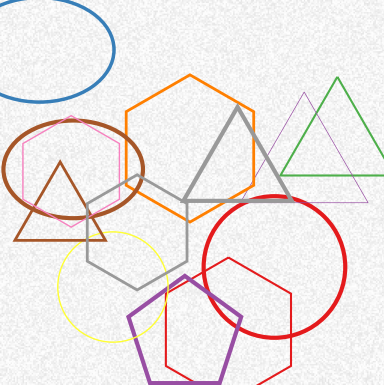[{"shape": "hexagon", "thickness": 1.5, "radius": 0.94, "center": [0.593, 0.143]}, {"shape": "circle", "thickness": 3, "radius": 0.92, "center": [0.713, 0.307]}, {"shape": "oval", "thickness": 2.5, "radius": 0.97, "center": [0.102, 0.871]}, {"shape": "triangle", "thickness": 1.5, "radius": 0.85, "center": [0.876, 0.63]}, {"shape": "triangle", "thickness": 0.5, "radius": 0.96, "center": [0.79, 0.569]}, {"shape": "pentagon", "thickness": 3, "radius": 0.77, "center": [0.48, 0.129]}, {"shape": "hexagon", "thickness": 2, "radius": 0.96, "center": [0.493, 0.614]}, {"shape": "circle", "thickness": 1, "radius": 0.72, "center": [0.293, 0.254]}, {"shape": "oval", "thickness": 3, "radius": 0.91, "center": [0.19, 0.56]}, {"shape": "triangle", "thickness": 2, "radius": 0.68, "center": [0.156, 0.444]}, {"shape": "hexagon", "thickness": 1, "radius": 0.72, "center": [0.185, 0.555]}, {"shape": "triangle", "thickness": 3, "radius": 0.81, "center": [0.617, 0.56]}, {"shape": "hexagon", "thickness": 2, "radius": 0.75, "center": [0.356, 0.396]}]